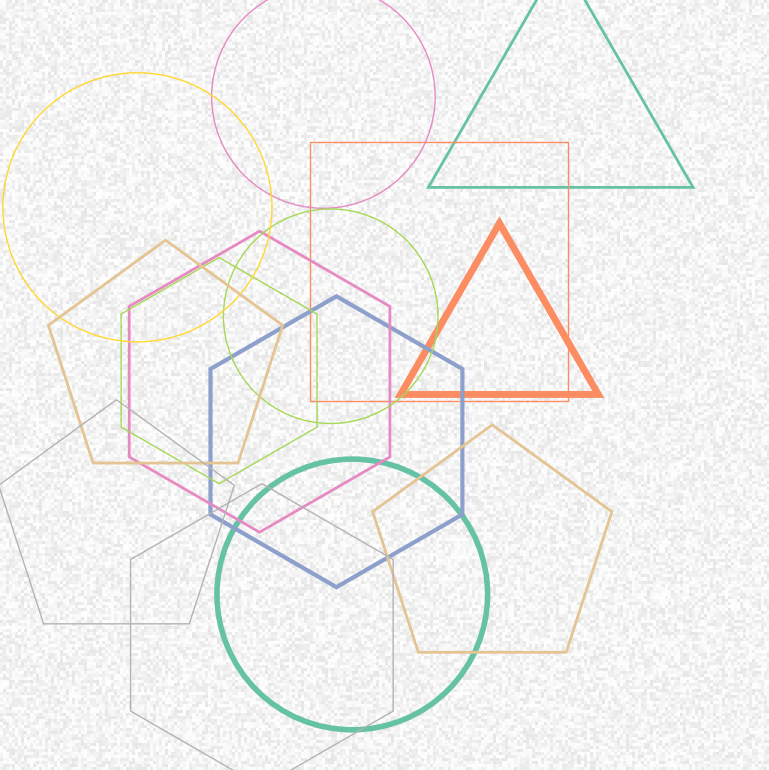[{"shape": "triangle", "thickness": 1, "radius": 0.99, "center": [0.728, 0.856]}, {"shape": "circle", "thickness": 2, "radius": 0.88, "center": [0.458, 0.228]}, {"shape": "triangle", "thickness": 2.5, "radius": 0.74, "center": [0.649, 0.562]}, {"shape": "square", "thickness": 0.5, "radius": 0.84, "center": [0.57, 0.647]}, {"shape": "hexagon", "thickness": 1.5, "radius": 0.94, "center": [0.437, 0.426]}, {"shape": "circle", "thickness": 0.5, "radius": 0.73, "center": [0.42, 0.875]}, {"shape": "hexagon", "thickness": 1, "radius": 0.98, "center": [0.337, 0.504]}, {"shape": "hexagon", "thickness": 0.5, "radius": 0.73, "center": [0.285, 0.519]}, {"shape": "circle", "thickness": 0.5, "radius": 0.7, "center": [0.429, 0.589]}, {"shape": "circle", "thickness": 0.5, "radius": 0.87, "center": [0.178, 0.731]}, {"shape": "pentagon", "thickness": 1, "radius": 0.82, "center": [0.639, 0.285]}, {"shape": "pentagon", "thickness": 1, "radius": 0.8, "center": [0.215, 0.528]}, {"shape": "hexagon", "thickness": 0.5, "radius": 0.98, "center": [0.34, 0.175]}, {"shape": "pentagon", "thickness": 0.5, "radius": 0.8, "center": [0.151, 0.32]}]